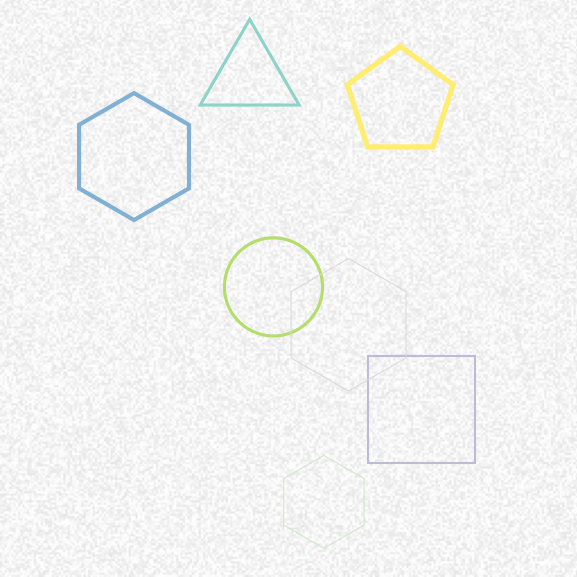[{"shape": "triangle", "thickness": 1.5, "radius": 0.49, "center": [0.432, 0.867]}, {"shape": "square", "thickness": 1, "radius": 0.46, "center": [0.73, 0.29]}, {"shape": "hexagon", "thickness": 2, "radius": 0.55, "center": [0.232, 0.728]}, {"shape": "circle", "thickness": 1.5, "radius": 0.42, "center": [0.474, 0.502]}, {"shape": "hexagon", "thickness": 0.5, "radius": 0.57, "center": [0.604, 0.437]}, {"shape": "hexagon", "thickness": 0.5, "radius": 0.4, "center": [0.561, 0.13]}, {"shape": "pentagon", "thickness": 2.5, "radius": 0.48, "center": [0.693, 0.823]}]